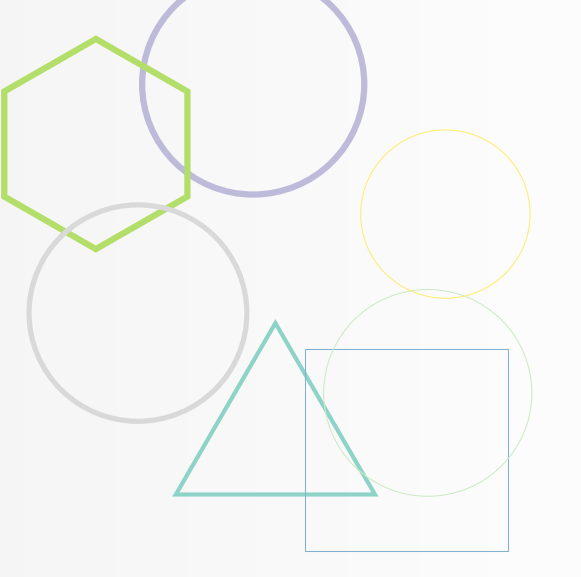[{"shape": "triangle", "thickness": 2, "radius": 0.99, "center": [0.474, 0.242]}, {"shape": "circle", "thickness": 3, "radius": 0.96, "center": [0.436, 0.853]}, {"shape": "square", "thickness": 0.5, "radius": 0.87, "center": [0.699, 0.22]}, {"shape": "hexagon", "thickness": 3, "radius": 0.91, "center": [0.165, 0.75]}, {"shape": "circle", "thickness": 2.5, "radius": 0.94, "center": [0.237, 0.457]}, {"shape": "circle", "thickness": 0.5, "radius": 0.9, "center": [0.736, 0.319]}, {"shape": "circle", "thickness": 0.5, "radius": 0.73, "center": [0.766, 0.628]}]